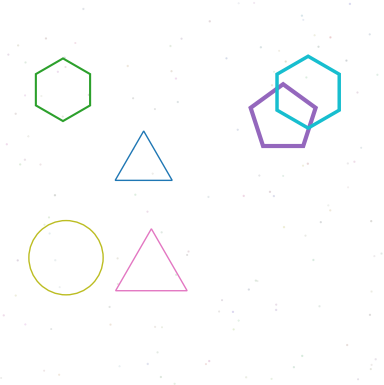[{"shape": "triangle", "thickness": 1, "radius": 0.43, "center": [0.373, 0.574]}, {"shape": "hexagon", "thickness": 1.5, "radius": 0.41, "center": [0.164, 0.767]}, {"shape": "pentagon", "thickness": 3, "radius": 0.44, "center": [0.735, 0.693]}, {"shape": "triangle", "thickness": 1, "radius": 0.54, "center": [0.393, 0.298]}, {"shape": "circle", "thickness": 1, "radius": 0.48, "center": [0.171, 0.331]}, {"shape": "hexagon", "thickness": 2.5, "radius": 0.47, "center": [0.8, 0.761]}]